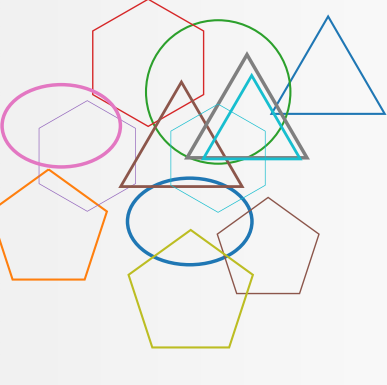[{"shape": "oval", "thickness": 2.5, "radius": 0.8, "center": [0.49, 0.425]}, {"shape": "triangle", "thickness": 1.5, "radius": 0.84, "center": [0.847, 0.789]}, {"shape": "pentagon", "thickness": 1.5, "radius": 0.79, "center": [0.125, 0.402]}, {"shape": "circle", "thickness": 1.5, "radius": 0.93, "center": [0.563, 0.761]}, {"shape": "hexagon", "thickness": 1, "radius": 0.83, "center": [0.382, 0.837]}, {"shape": "hexagon", "thickness": 0.5, "radius": 0.72, "center": [0.225, 0.595]}, {"shape": "pentagon", "thickness": 1, "radius": 0.69, "center": [0.692, 0.349]}, {"shape": "triangle", "thickness": 2, "radius": 0.9, "center": [0.468, 0.606]}, {"shape": "oval", "thickness": 2.5, "radius": 0.76, "center": [0.158, 0.673]}, {"shape": "triangle", "thickness": 2.5, "radius": 0.89, "center": [0.637, 0.679]}, {"shape": "pentagon", "thickness": 1.5, "radius": 0.84, "center": [0.492, 0.234]}, {"shape": "hexagon", "thickness": 0.5, "radius": 0.7, "center": [0.563, 0.589]}, {"shape": "triangle", "thickness": 2, "radius": 0.72, "center": [0.65, 0.659]}]